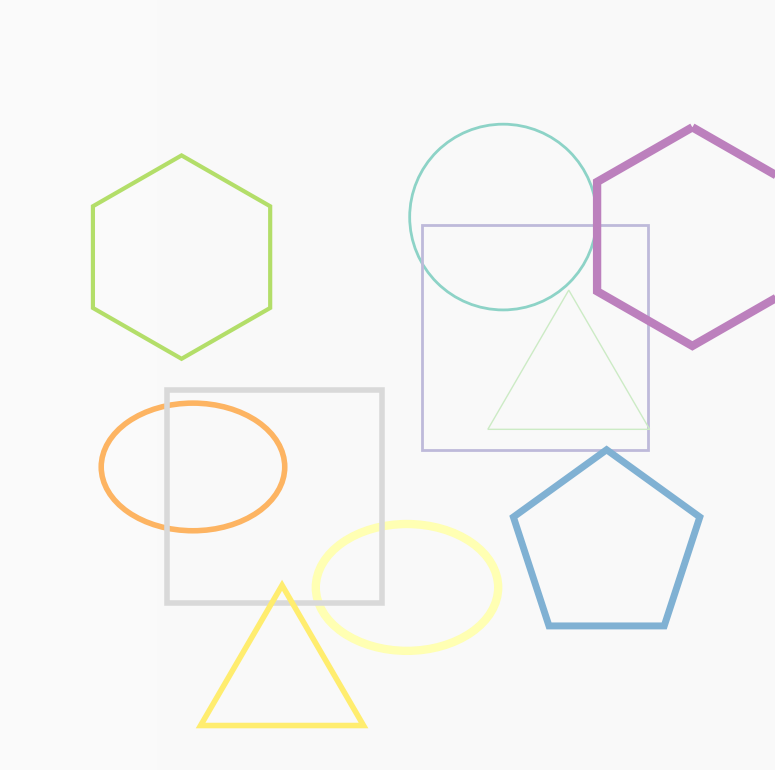[{"shape": "circle", "thickness": 1, "radius": 0.6, "center": [0.649, 0.718]}, {"shape": "oval", "thickness": 3, "radius": 0.59, "center": [0.525, 0.237]}, {"shape": "square", "thickness": 1, "radius": 0.73, "center": [0.69, 0.562]}, {"shape": "pentagon", "thickness": 2.5, "radius": 0.63, "center": [0.783, 0.289]}, {"shape": "oval", "thickness": 2, "radius": 0.59, "center": [0.249, 0.394]}, {"shape": "hexagon", "thickness": 1.5, "radius": 0.66, "center": [0.234, 0.666]}, {"shape": "square", "thickness": 2, "radius": 0.69, "center": [0.354, 0.355]}, {"shape": "hexagon", "thickness": 3, "radius": 0.71, "center": [0.893, 0.693]}, {"shape": "triangle", "thickness": 0.5, "radius": 0.6, "center": [0.734, 0.503]}, {"shape": "triangle", "thickness": 2, "radius": 0.61, "center": [0.364, 0.118]}]